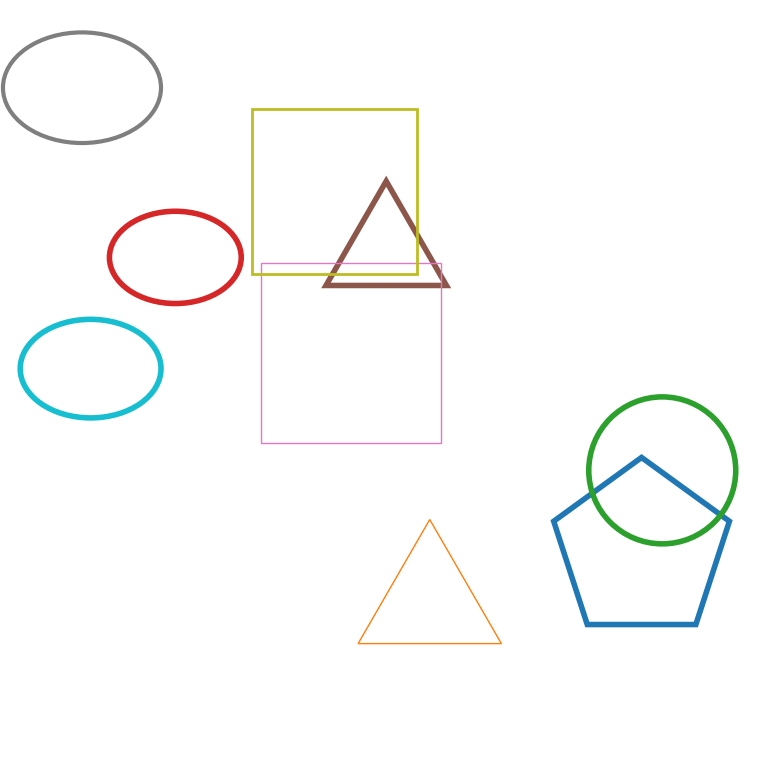[{"shape": "pentagon", "thickness": 2, "radius": 0.6, "center": [0.833, 0.286]}, {"shape": "triangle", "thickness": 0.5, "radius": 0.54, "center": [0.558, 0.218]}, {"shape": "circle", "thickness": 2, "radius": 0.48, "center": [0.86, 0.389]}, {"shape": "oval", "thickness": 2, "radius": 0.43, "center": [0.228, 0.666]}, {"shape": "triangle", "thickness": 2, "radius": 0.45, "center": [0.502, 0.674]}, {"shape": "square", "thickness": 0.5, "radius": 0.58, "center": [0.456, 0.542]}, {"shape": "oval", "thickness": 1.5, "radius": 0.51, "center": [0.106, 0.886]}, {"shape": "square", "thickness": 1, "radius": 0.54, "center": [0.434, 0.751]}, {"shape": "oval", "thickness": 2, "radius": 0.46, "center": [0.118, 0.521]}]